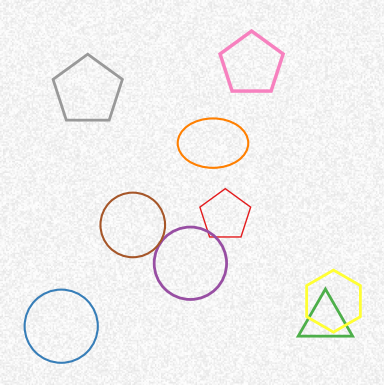[{"shape": "pentagon", "thickness": 1, "radius": 0.35, "center": [0.585, 0.441]}, {"shape": "circle", "thickness": 1.5, "radius": 0.48, "center": [0.159, 0.153]}, {"shape": "triangle", "thickness": 2, "radius": 0.41, "center": [0.845, 0.168]}, {"shape": "circle", "thickness": 2, "radius": 0.47, "center": [0.495, 0.316]}, {"shape": "oval", "thickness": 1.5, "radius": 0.46, "center": [0.553, 0.628]}, {"shape": "hexagon", "thickness": 2, "radius": 0.4, "center": [0.866, 0.218]}, {"shape": "circle", "thickness": 1.5, "radius": 0.42, "center": [0.345, 0.416]}, {"shape": "pentagon", "thickness": 2.5, "radius": 0.43, "center": [0.654, 0.833]}, {"shape": "pentagon", "thickness": 2, "radius": 0.47, "center": [0.228, 0.765]}]